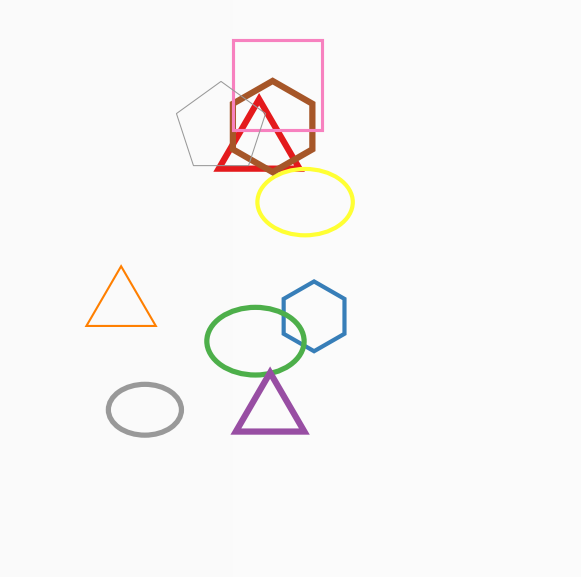[{"shape": "triangle", "thickness": 3, "radius": 0.4, "center": [0.446, 0.747]}, {"shape": "hexagon", "thickness": 2, "radius": 0.3, "center": [0.54, 0.451]}, {"shape": "oval", "thickness": 2.5, "radius": 0.42, "center": [0.44, 0.408]}, {"shape": "triangle", "thickness": 3, "radius": 0.34, "center": [0.465, 0.286]}, {"shape": "triangle", "thickness": 1, "radius": 0.34, "center": [0.208, 0.469]}, {"shape": "oval", "thickness": 2, "radius": 0.41, "center": [0.525, 0.649]}, {"shape": "hexagon", "thickness": 3, "radius": 0.39, "center": [0.469, 0.78]}, {"shape": "square", "thickness": 1.5, "radius": 0.39, "center": [0.477, 0.852]}, {"shape": "pentagon", "thickness": 0.5, "radius": 0.4, "center": [0.38, 0.778]}, {"shape": "oval", "thickness": 2.5, "radius": 0.31, "center": [0.249, 0.29]}]